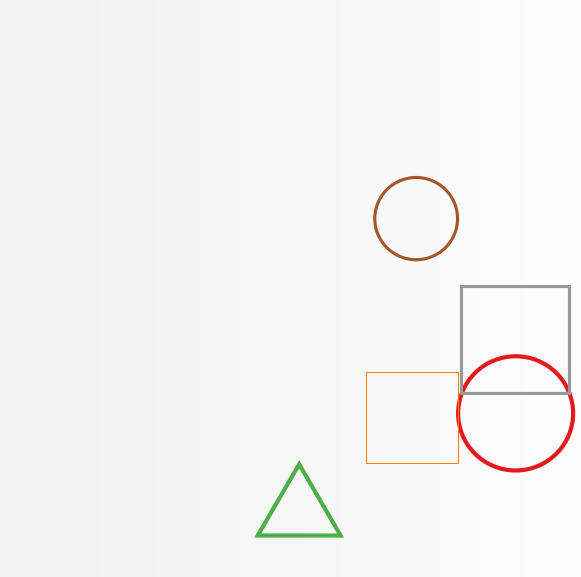[{"shape": "circle", "thickness": 2, "radius": 0.49, "center": [0.887, 0.283]}, {"shape": "triangle", "thickness": 2, "radius": 0.41, "center": [0.515, 0.113]}, {"shape": "square", "thickness": 0.5, "radius": 0.4, "center": [0.709, 0.276]}, {"shape": "circle", "thickness": 1.5, "radius": 0.36, "center": [0.716, 0.621]}, {"shape": "square", "thickness": 1.5, "radius": 0.46, "center": [0.887, 0.411]}]